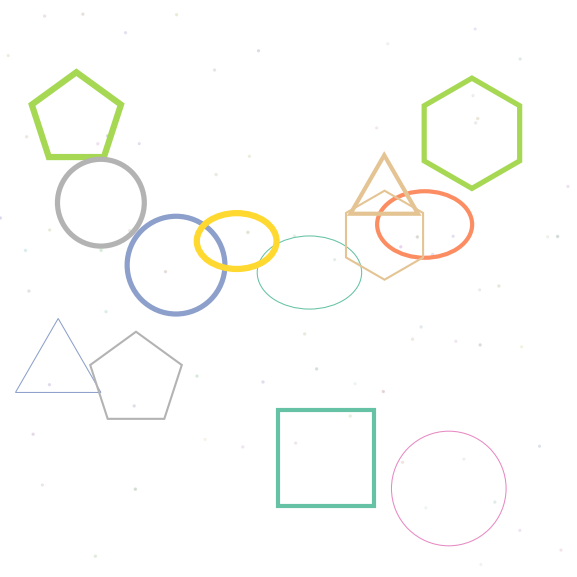[{"shape": "oval", "thickness": 0.5, "radius": 0.45, "center": [0.536, 0.527]}, {"shape": "square", "thickness": 2, "radius": 0.42, "center": [0.564, 0.206]}, {"shape": "oval", "thickness": 2, "radius": 0.41, "center": [0.735, 0.61]}, {"shape": "circle", "thickness": 2.5, "radius": 0.42, "center": [0.305, 0.54]}, {"shape": "triangle", "thickness": 0.5, "radius": 0.43, "center": [0.101, 0.362]}, {"shape": "circle", "thickness": 0.5, "radius": 0.5, "center": [0.777, 0.153]}, {"shape": "hexagon", "thickness": 2.5, "radius": 0.48, "center": [0.817, 0.768]}, {"shape": "pentagon", "thickness": 3, "radius": 0.41, "center": [0.132, 0.793]}, {"shape": "oval", "thickness": 3, "radius": 0.35, "center": [0.41, 0.582]}, {"shape": "triangle", "thickness": 2, "radius": 0.34, "center": [0.665, 0.663]}, {"shape": "hexagon", "thickness": 1, "radius": 0.39, "center": [0.666, 0.592]}, {"shape": "pentagon", "thickness": 1, "radius": 0.42, "center": [0.235, 0.341]}, {"shape": "circle", "thickness": 2.5, "radius": 0.38, "center": [0.175, 0.648]}]